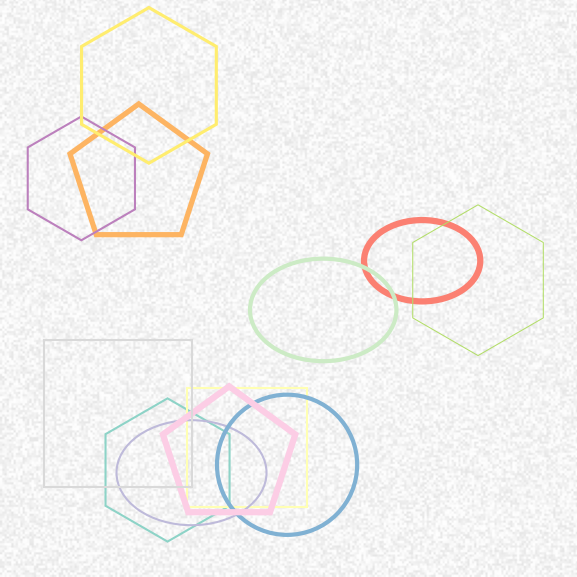[{"shape": "hexagon", "thickness": 1, "radius": 0.62, "center": [0.29, 0.185]}, {"shape": "square", "thickness": 1, "radius": 0.52, "center": [0.427, 0.224]}, {"shape": "oval", "thickness": 1, "radius": 0.65, "center": [0.332, 0.181]}, {"shape": "oval", "thickness": 3, "radius": 0.5, "center": [0.731, 0.548]}, {"shape": "circle", "thickness": 2, "radius": 0.61, "center": [0.497, 0.194]}, {"shape": "pentagon", "thickness": 2.5, "radius": 0.63, "center": [0.24, 0.694]}, {"shape": "hexagon", "thickness": 0.5, "radius": 0.65, "center": [0.828, 0.514]}, {"shape": "pentagon", "thickness": 3, "radius": 0.6, "center": [0.397, 0.21]}, {"shape": "square", "thickness": 1, "radius": 0.64, "center": [0.204, 0.283]}, {"shape": "hexagon", "thickness": 1, "radius": 0.54, "center": [0.141, 0.69]}, {"shape": "oval", "thickness": 2, "radius": 0.63, "center": [0.56, 0.462]}, {"shape": "hexagon", "thickness": 1.5, "radius": 0.67, "center": [0.258, 0.851]}]